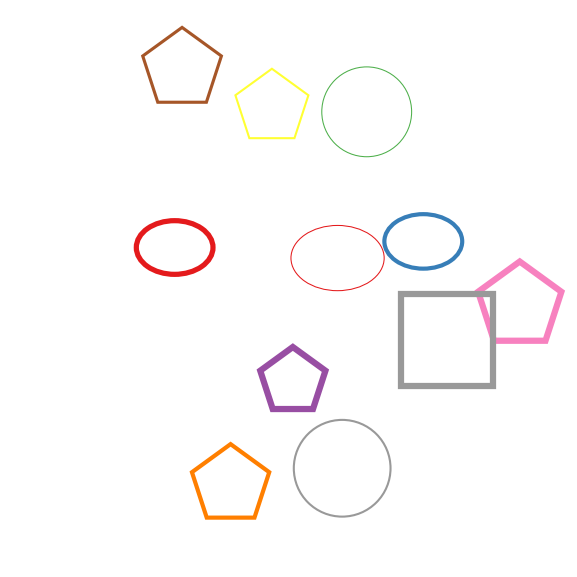[{"shape": "oval", "thickness": 0.5, "radius": 0.4, "center": [0.585, 0.552]}, {"shape": "oval", "thickness": 2.5, "radius": 0.33, "center": [0.302, 0.571]}, {"shape": "oval", "thickness": 2, "radius": 0.34, "center": [0.733, 0.581]}, {"shape": "circle", "thickness": 0.5, "radius": 0.39, "center": [0.635, 0.806]}, {"shape": "pentagon", "thickness": 3, "radius": 0.3, "center": [0.507, 0.339]}, {"shape": "pentagon", "thickness": 2, "radius": 0.35, "center": [0.399, 0.16]}, {"shape": "pentagon", "thickness": 1, "radius": 0.33, "center": [0.471, 0.814]}, {"shape": "pentagon", "thickness": 1.5, "radius": 0.36, "center": [0.315, 0.88]}, {"shape": "pentagon", "thickness": 3, "radius": 0.38, "center": [0.9, 0.47]}, {"shape": "circle", "thickness": 1, "radius": 0.42, "center": [0.592, 0.188]}, {"shape": "square", "thickness": 3, "radius": 0.4, "center": [0.775, 0.41]}]